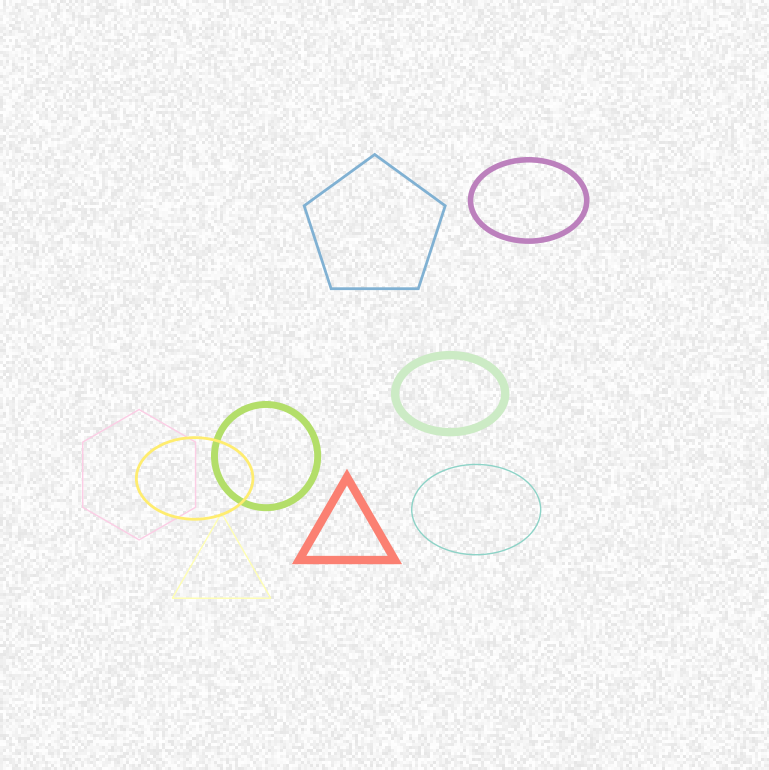[{"shape": "oval", "thickness": 0.5, "radius": 0.42, "center": [0.618, 0.338]}, {"shape": "triangle", "thickness": 0.5, "radius": 0.37, "center": [0.288, 0.26]}, {"shape": "triangle", "thickness": 3, "radius": 0.36, "center": [0.451, 0.309]}, {"shape": "pentagon", "thickness": 1, "radius": 0.48, "center": [0.487, 0.703]}, {"shape": "circle", "thickness": 2.5, "radius": 0.34, "center": [0.346, 0.408]}, {"shape": "hexagon", "thickness": 0.5, "radius": 0.42, "center": [0.181, 0.384]}, {"shape": "oval", "thickness": 2, "radius": 0.38, "center": [0.687, 0.74]}, {"shape": "oval", "thickness": 3, "radius": 0.36, "center": [0.585, 0.489]}, {"shape": "oval", "thickness": 1, "radius": 0.38, "center": [0.253, 0.379]}]